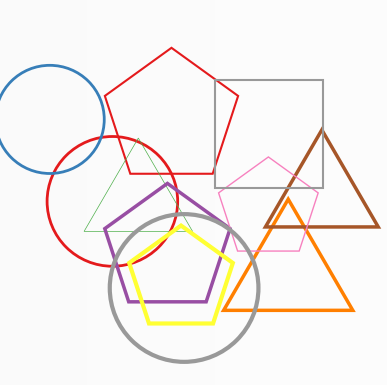[{"shape": "circle", "thickness": 2, "radius": 0.84, "center": [0.29, 0.477]}, {"shape": "pentagon", "thickness": 1.5, "radius": 0.9, "center": [0.443, 0.695]}, {"shape": "circle", "thickness": 2, "radius": 0.7, "center": [0.129, 0.69]}, {"shape": "triangle", "thickness": 0.5, "radius": 0.81, "center": [0.357, 0.48]}, {"shape": "pentagon", "thickness": 2.5, "radius": 0.85, "center": [0.432, 0.354]}, {"shape": "triangle", "thickness": 2.5, "radius": 0.96, "center": [0.744, 0.29]}, {"shape": "pentagon", "thickness": 3, "radius": 0.7, "center": [0.467, 0.274]}, {"shape": "triangle", "thickness": 2.5, "radius": 0.84, "center": [0.831, 0.495]}, {"shape": "pentagon", "thickness": 1, "radius": 0.68, "center": [0.693, 0.457]}, {"shape": "square", "thickness": 1.5, "radius": 0.7, "center": [0.693, 0.652]}, {"shape": "circle", "thickness": 3, "radius": 0.96, "center": [0.475, 0.252]}]